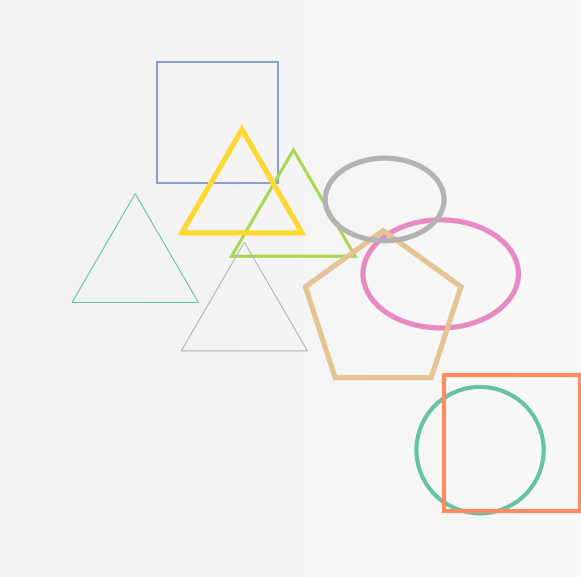[{"shape": "triangle", "thickness": 0.5, "radius": 0.63, "center": [0.233, 0.538]}, {"shape": "circle", "thickness": 2, "radius": 0.55, "center": [0.826, 0.22]}, {"shape": "square", "thickness": 2, "radius": 0.59, "center": [0.881, 0.232]}, {"shape": "square", "thickness": 1, "radius": 0.52, "center": [0.374, 0.787]}, {"shape": "oval", "thickness": 2.5, "radius": 0.67, "center": [0.758, 0.525]}, {"shape": "triangle", "thickness": 1.5, "radius": 0.61, "center": [0.505, 0.617]}, {"shape": "triangle", "thickness": 2.5, "radius": 0.6, "center": [0.416, 0.656]}, {"shape": "pentagon", "thickness": 2.5, "radius": 0.7, "center": [0.659, 0.459]}, {"shape": "oval", "thickness": 2.5, "radius": 0.51, "center": [0.662, 0.654]}, {"shape": "triangle", "thickness": 0.5, "radius": 0.63, "center": [0.42, 0.454]}]